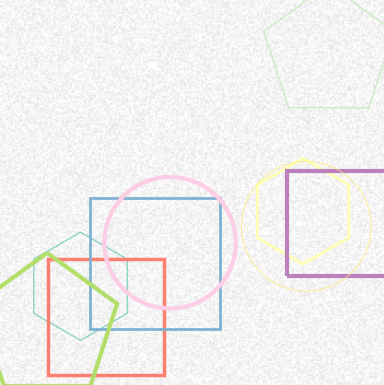[{"shape": "hexagon", "thickness": 1, "radius": 0.7, "center": [0.209, 0.256]}, {"shape": "hexagon", "thickness": 2, "radius": 0.69, "center": [0.787, 0.451]}, {"shape": "square", "thickness": 2.5, "radius": 0.75, "center": [0.276, 0.176]}, {"shape": "square", "thickness": 2, "radius": 0.85, "center": [0.403, 0.316]}, {"shape": "pentagon", "thickness": 3, "radius": 0.96, "center": [0.122, 0.152]}, {"shape": "circle", "thickness": 3, "radius": 0.85, "center": [0.442, 0.37]}, {"shape": "square", "thickness": 3, "radius": 0.69, "center": [0.882, 0.42]}, {"shape": "pentagon", "thickness": 1, "radius": 0.89, "center": [0.854, 0.864]}, {"shape": "circle", "thickness": 0.5, "radius": 0.84, "center": [0.796, 0.412]}]